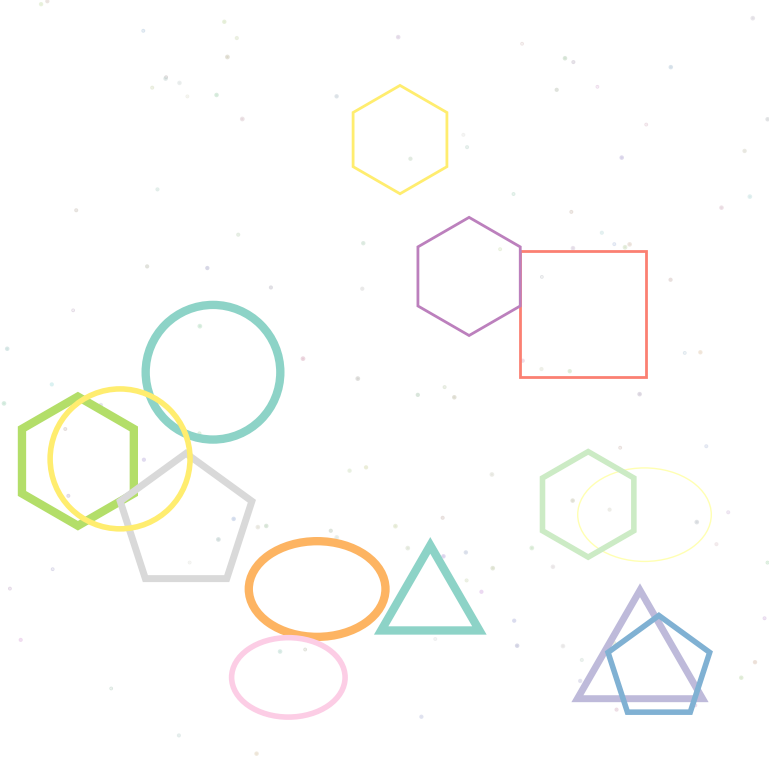[{"shape": "triangle", "thickness": 3, "radius": 0.37, "center": [0.559, 0.218]}, {"shape": "circle", "thickness": 3, "radius": 0.44, "center": [0.277, 0.517]}, {"shape": "oval", "thickness": 0.5, "radius": 0.43, "center": [0.837, 0.332]}, {"shape": "triangle", "thickness": 2.5, "radius": 0.47, "center": [0.831, 0.14]}, {"shape": "square", "thickness": 1, "radius": 0.41, "center": [0.757, 0.592]}, {"shape": "pentagon", "thickness": 2, "radius": 0.35, "center": [0.856, 0.131]}, {"shape": "oval", "thickness": 3, "radius": 0.44, "center": [0.412, 0.235]}, {"shape": "hexagon", "thickness": 3, "radius": 0.42, "center": [0.101, 0.401]}, {"shape": "oval", "thickness": 2, "radius": 0.37, "center": [0.374, 0.12]}, {"shape": "pentagon", "thickness": 2.5, "radius": 0.45, "center": [0.242, 0.321]}, {"shape": "hexagon", "thickness": 1, "radius": 0.38, "center": [0.609, 0.641]}, {"shape": "hexagon", "thickness": 2, "radius": 0.34, "center": [0.764, 0.345]}, {"shape": "circle", "thickness": 2, "radius": 0.45, "center": [0.156, 0.404]}, {"shape": "hexagon", "thickness": 1, "radius": 0.35, "center": [0.519, 0.819]}]